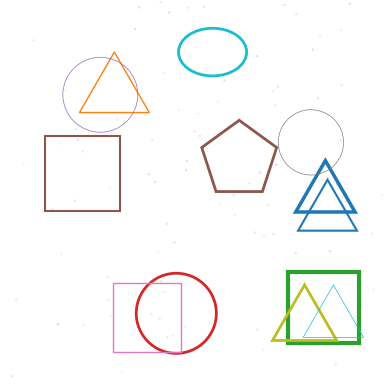[{"shape": "triangle", "thickness": 1.5, "radius": 0.44, "center": [0.851, 0.445]}, {"shape": "triangle", "thickness": 2.5, "radius": 0.44, "center": [0.845, 0.494]}, {"shape": "triangle", "thickness": 1, "radius": 0.52, "center": [0.297, 0.76]}, {"shape": "square", "thickness": 3, "radius": 0.46, "center": [0.84, 0.201]}, {"shape": "circle", "thickness": 2, "radius": 0.52, "center": [0.458, 0.186]}, {"shape": "circle", "thickness": 0.5, "radius": 0.49, "center": [0.261, 0.754]}, {"shape": "pentagon", "thickness": 2, "radius": 0.51, "center": [0.621, 0.585]}, {"shape": "square", "thickness": 1.5, "radius": 0.49, "center": [0.213, 0.549]}, {"shape": "square", "thickness": 1, "radius": 0.44, "center": [0.381, 0.176]}, {"shape": "circle", "thickness": 0.5, "radius": 0.42, "center": [0.808, 0.63]}, {"shape": "triangle", "thickness": 2, "radius": 0.48, "center": [0.791, 0.164]}, {"shape": "triangle", "thickness": 0.5, "radius": 0.45, "center": [0.866, 0.169]}, {"shape": "oval", "thickness": 2, "radius": 0.44, "center": [0.552, 0.865]}]